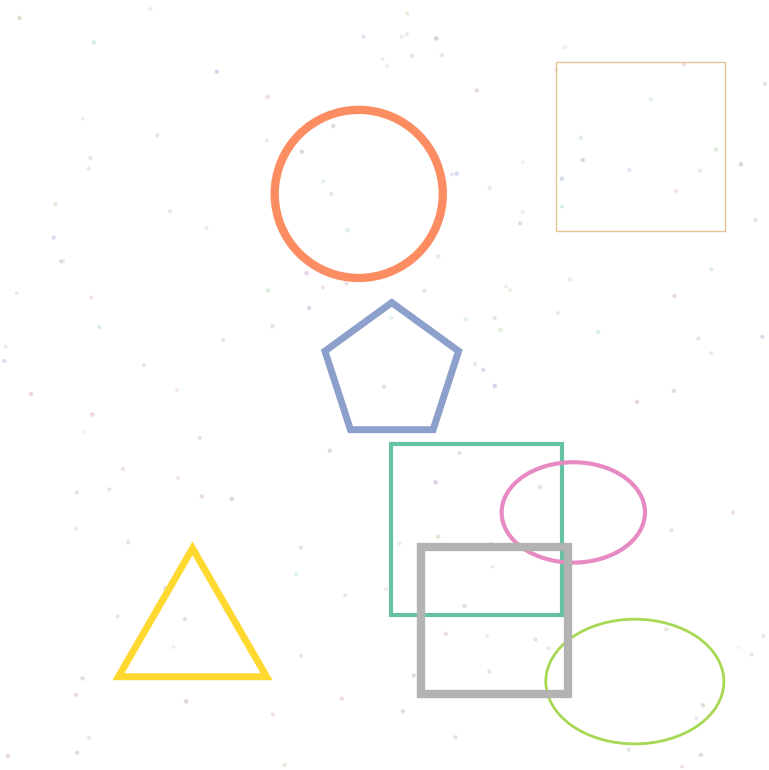[{"shape": "square", "thickness": 1.5, "radius": 0.56, "center": [0.619, 0.312]}, {"shape": "circle", "thickness": 3, "radius": 0.55, "center": [0.466, 0.748]}, {"shape": "pentagon", "thickness": 2.5, "radius": 0.46, "center": [0.509, 0.516]}, {"shape": "oval", "thickness": 1.5, "radius": 0.47, "center": [0.745, 0.335]}, {"shape": "oval", "thickness": 1, "radius": 0.58, "center": [0.824, 0.115]}, {"shape": "triangle", "thickness": 2.5, "radius": 0.56, "center": [0.25, 0.177]}, {"shape": "square", "thickness": 0.5, "radius": 0.55, "center": [0.831, 0.81]}, {"shape": "square", "thickness": 3, "radius": 0.48, "center": [0.643, 0.195]}]